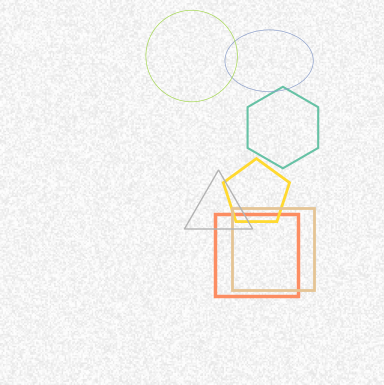[{"shape": "hexagon", "thickness": 1.5, "radius": 0.53, "center": [0.735, 0.669]}, {"shape": "square", "thickness": 2.5, "radius": 0.53, "center": [0.666, 0.337]}, {"shape": "oval", "thickness": 0.5, "radius": 0.57, "center": [0.699, 0.842]}, {"shape": "circle", "thickness": 0.5, "radius": 0.59, "center": [0.498, 0.854]}, {"shape": "pentagon", "thickness": 2, "radius": 0.45, "center": [0.666, 0.498]}, {"shape": "square", "thickness": 2, "radius": 0.53, "center": [0.709, 0.354]}, {"shape": "triangle", "thickness": 1, "radius": 0.51, "center": [0.568, 0.456]}]